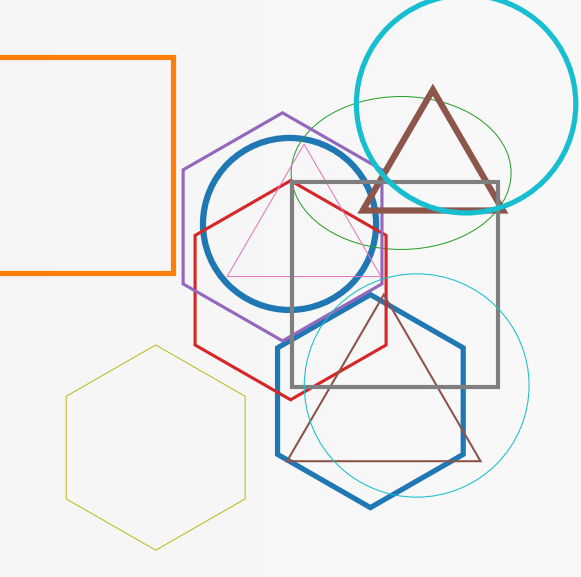[{"shape": "circle", "thickness": 3, "radius": 0.74, "center": [0.498, 0.611]}, {"shape": "hexagon", "thickness": 2.5, "radius": 0.92, "center": [0.637, 0.305]}, {"shape": "square", "thickness": 2.5, "radius": 0.94, "center": [0.111, 0.713]}, {"shape": "oval", "thickness": 0.5, "radius": 0.95, "center": [0.69, 0.7]}, {"shape": "hexagon", "thickness": 1.5, "radius": 0.95, "center": [0.5, 0.497]}, {"shape": "hexagon", "thickness": 1.5, "radius": 0.99, "center": [0.486, 0.606]}, {"shape": "triangle", "thickness": 3, "radius": 0.7, "center": [0.745, 0.704]}, {"shape": "triangle", "thickness": 1, "radius": 0.96, "center": [0.66, 0.297]}, {"shape": "triangle", "thickness": 0.5, "radius": 0.76, "center": [0.523, 0.597]}, {"shape": "square", "thickness": 2, "radius": 0.89, "center": [0.679, 0.506]}, {"shape": "hexagon", "thickness": 0.5, "radius": 0.89, "center": [0.268, 0.224]}, {"shape": "circle", "thickness": 0.5, "radius": 0.97, "center": [0.717, 0.332]}, {"shape": "circle", "thickness": 2.5, "radius": 0.94, "center": [0.802, 0.819]}]